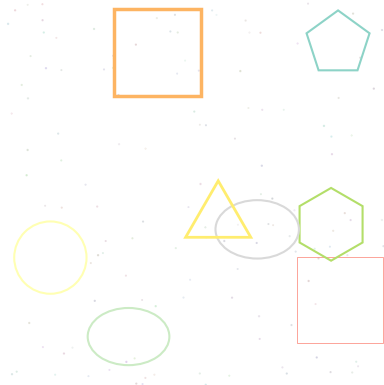[{"shape": "pentagon", "thickness": 1.5, "radius": 0.43, "center": [0.878, 0.887]}, {"shape": "circle", "thickness": 1.5, "radius": 0.47, "center": [0.131, 0.331]}, {"shape": "square", "thickness": 0.5, "radius": 0.56, "center": [0.884, 0.22]}, {"shape": "square", "thickness": 2.5, "radius": 0.56, "center": [0.409, 0.864]}, {"shape": "hexagon", "thickness": 1.5, "radius": 0.47, "center": [0.86, 0.417]}, {"shape": "oval", "thickness": 1.5, "radius": 0.54, "center": [0.668, 0.404]}, {"shape": "oval", "thickness": 1.5, "radius": 0.53, "center": [0.334, 0.126]}, {"shape": "triangle", "thickness": 2, "radius": 0.49, "center": [0.567, 0.433]}]